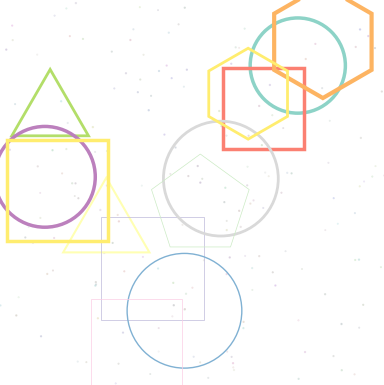[{"shape": "circle", "thickness": 2.5, "radius": 0.62, "center": [0.773, 0.83]}, {"shape": "triangle", "thickness": 1.5, "radius": 0.65, "center": [0.276, 0.409]}, {"shape": "square", "thickness": 0.5, "radius": 0.67, "center": [0.396, 0.303]}, {"shape": "square", "thickness": 2.5, "radius": 0.53, "center": [0.684, 0.718]}, {"shape": "circle", "thickness": 1, "radius": 0.74, "center": [0.479, 0.193]}, {"shape": "hexagon", "thickness": 3, "radius": 0.73, "center": [0.839, 0.891]}, {"shape": "triangle", "thickness": 2, "radius": 0.57, "center": [0.13, 0.705]}, {"shape": "square", "thickness": 0.5, "radius": 0.59, "center": [0.355, 0.106]}, {"shape": "circle", "thickness": 2, "radius": 0.75, "center": [0.574, 0.536]}, {"shape": "circle", "thickness": 2.5, "radius": 0.65, "center": [0.117, 0.541]}, {"shape": "pentagon", "thickness": 0.5, "radius": 0.67, "center": [0.52, 0.466]}, {"shape": "hexagon", "thickness": 2, "radius": 0.59, "center": [0.645, 0.757]}, {"shape": "square", "thickness": 2.5, "radius": 0.66, "center": [0.15, 0.505]}]